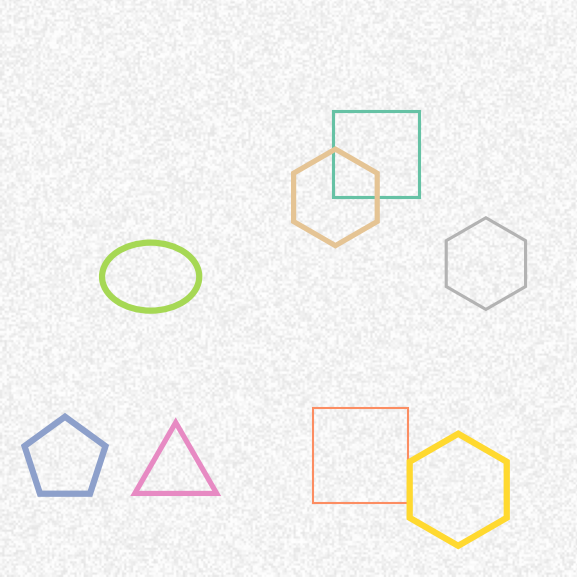[{"shape": "square", "thickness": 1.5, "radius": 0.37, "center": [0.651, 0.733]}, {"shape": "square", "thickness": 1, "radius": 0.41, "center": [0.624, 0.21]}, {"shape": "pentagon", "thickness": 3, "radius": 0.37, "center": [0.113, 0.204]}, {"shape": "triangle", "thickness": 2.5, "radius": 0.41, "center": [0.304, 0.186]}, {"shape": "oval", "thickness": 3, "radius": 0.42, "center": [0.261, 0.52]}, {"shape": "hexagon", "thickness": 3, "radius": 0.49, "center": [0.793, 0.151]}, {"shape": "hexagon", "thickness": 2.5, "radius": 0.42, "center": [0.581, 0.657]}, {"shape": "hexagon", "thickness": 1.5, "radius": 0.4, "center": [0.841, 0.543]}]